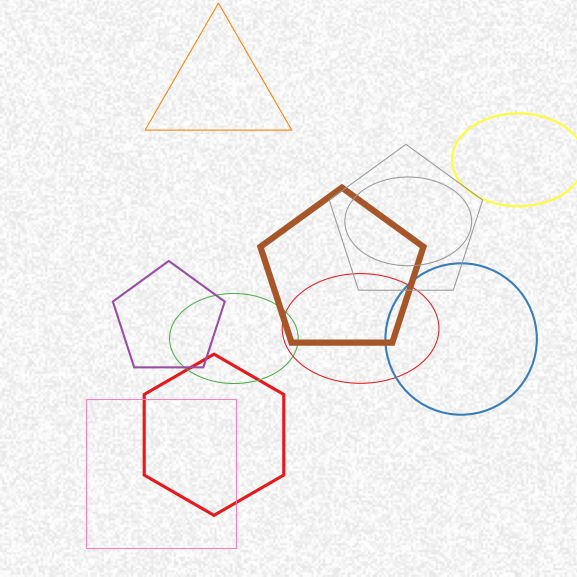[{"shape": "hexagon", "thickness": 1.5, "radius": 0.7, "center": [0.371, 0.246]}, {"shape": "oval", "thickness": 0.5, "radius": 0.68, "center": [0.624, 0.43]}, {"shape": "circle", "thickness": 1, "radius": 0.66, "center": [0.798, 0.412]}, {"shape": "oval", "thickness": 0.5, "radius": 0.56, "center": [0.405, 0.413]}, {"shape": "pentagon", "thickness": 1, "radius": 0.51, "center": [0.292, 0.445]}, {"shape": "triangle", "thickness": 0.5, "radius": 0.73, "center": [0.378, 0.847]}, {"shape": "oval", "thickness": 1, "radius": 0.57, "center": [0.898, 0.722]}, {"shape": "pentagon", "thickness": 3, "radius": 0.74, "center": [0.592, 0.526]}, {"shape": "square", "thickness": 0.5, "radius": 0.65, "center": [0.278, 0.179]}, {"shape": "pentagon", "thickness": 0.5, "radius": 0.7, "center": [0.703, 0.61]}, {"shape": "oval", "thickness": 0.5, "radius": 0.55, "center": [0.707, 0.616]}]